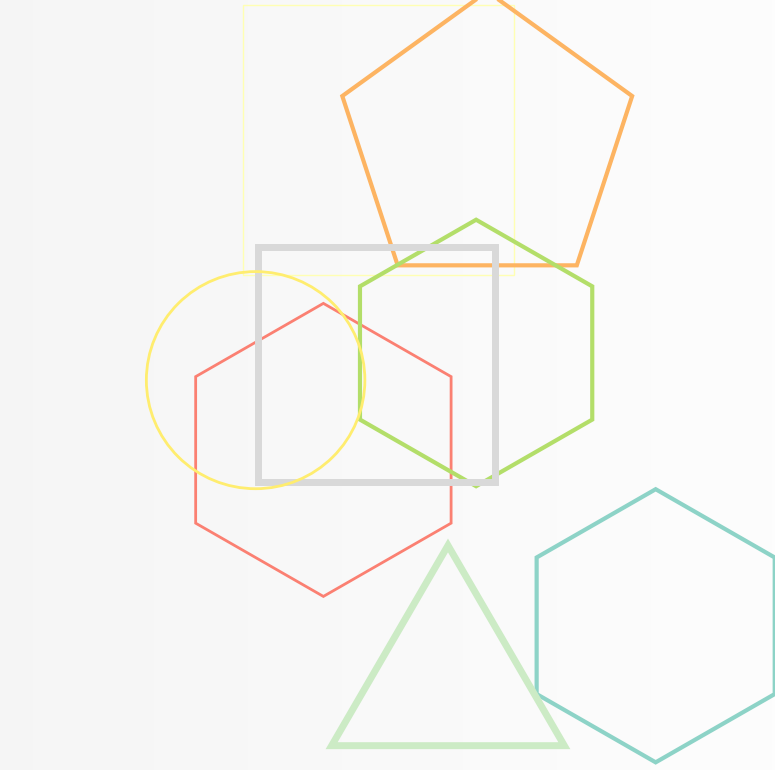[{"shape": "hexagon", "thickness": 1.5, "radius": 0.89, "center": [0.846, 0.187]}, {"shape": "square", "thickness": 0.5, "radius": 0.88, "center": [0.488, 0.818]}, {"shape": "hexagon", "thickness": 1, "radius": 0.95, "center": [0.417, 0.416]}, {"shape": "pentagon", "thickness": 1.5, "radius": 0.98, "center": [0.629, 0.814]}, {"shape": "hexagon", "thickness": 1.5, "radius": 0.87, "center": [0.614, 0.542]}, {"shape": "square", "thickness": 2.5, "radius": 0.76, "center": [0.486, 0.526]}, {"shape": "triangle", "thickness": 2.5, "radius": 0.87, "center": [0.578, 0.118]}, {"shape": "circle", "thickness": 1, "radius": 0.7, "center": [0.33, 0.506]}]